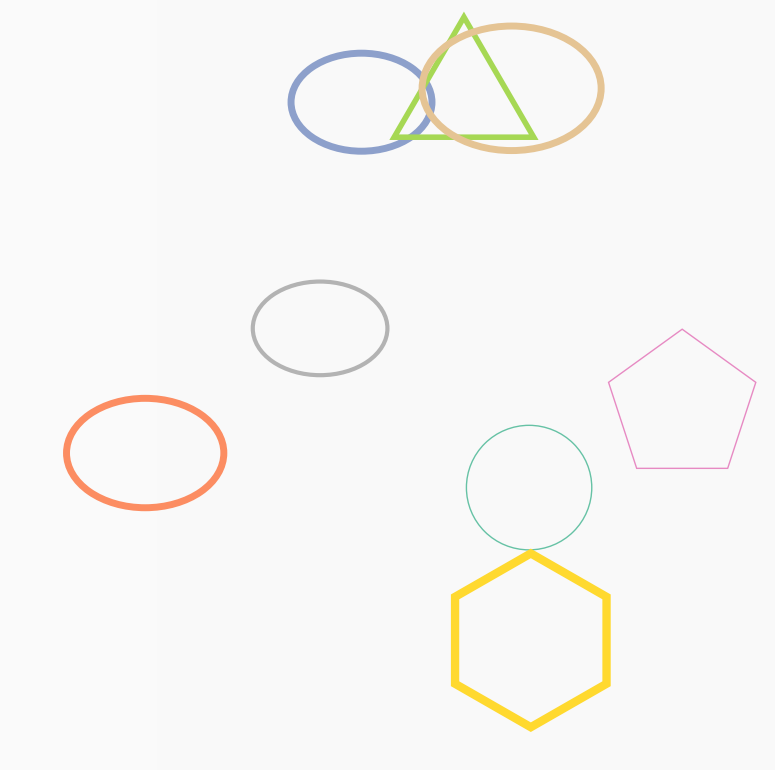[{"shape": "circle", "thickness": 0.5, "radius": 0.4, "center": [0.683, 0.367]}, {"shape": "oval", "thickness": 2.5, "radius": 0.51, "center": [0.187, 0.412]}, {"shape": "oval", "thickness": 2.5, "radius": 0.45, "center": [0.466, 0.867]}, {"shape": "pentagon", "thickness": 0.5, "radius": 0.5, "center": [0.88, 0.473]}, {"shape": "triangle", "thickness": 2, "radius": 0.52, "center": [0.599, 0.874]}, {"shape": "hexagon", "thickness": 3, "radius": 0.56, "center": [0.685, 0.168]}, {"shape": "oval", "thickness": 2.5, "radius": 0.58, "center": [0.66, 0.885]}, {"shape": "oval", "thickness": 1.5, "radius": 0.43, "center": [0.413, 0.574]}]